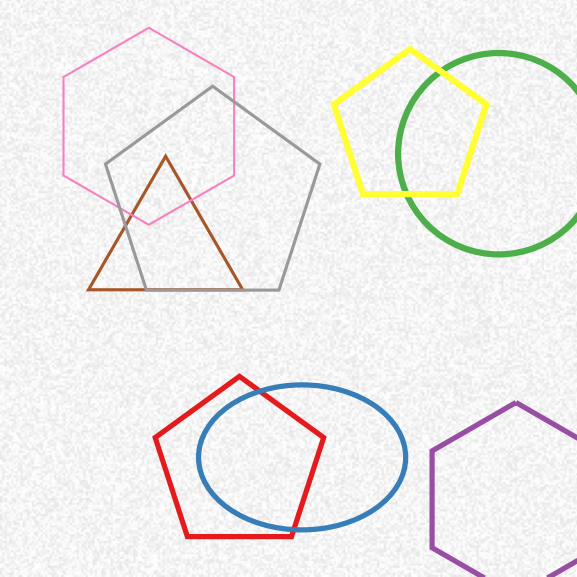[{"shape": "pentagon", "thickness": 2.5, "radius": 0.77, "center": [0.415, 0.194]}, {"shape": "oval", "thickness": 2.5, "radius": 0.9, "center": [0.523, 0.207]}, {"shape": "circle", "thickness": 3, "radius": 0.87, "center": [0.864, 0.733]}, {"shape": "hexagon", "thickness": 2.5, "radius": 0.84, "center": [0.893, 0.135]}, {"shape": "pentagon", "thickness": 3, "radius": 0.69, "center": [0.71, 0.775]}, {"shape": "triangle", "thickness": 1.5, "radius": 0.77, "center": [0.287, 0.574]}, {"shape": "hexagon", "thickness": 1, "radius": 0.85, "center": [0.258, 0.78]}, {"shape": "pentagon", "thickness": 1.5, "radius": 0.98, "center": [0.368, 0.655]}]